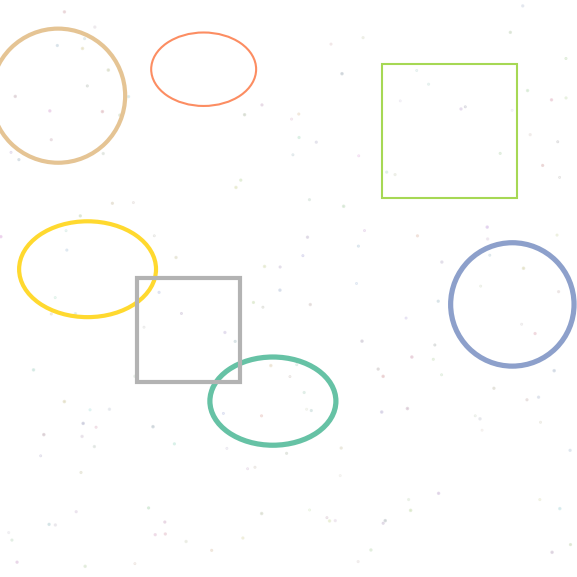[{"shape": "oval", "thickness": 2.5, "radius": 0.55, "center": [0.473, 0.305]}, {"shape": "oval", "thickness": 1, "radius": 0.45, "center": [0.353, 0.879]}, {"shape": "circle", "thickness": 2.5, "radius": 0.53, "center": [0.887, 0.472]}, {"shape": "square", "thickness": 1, "radius": 0.58, "center": [0.778, 0.772]}, {"shape": "oval", "thickness": 2, "radius": 0.59, "center": [0.152, 0.533]}, {"shape": "circle", "thickness": 2, "radius": 0.58, "center": [0.101, 0.833]}, {"shape": "square", "thickness": 2, "radius": 0.45, "center": [0.327, 0.428]}]